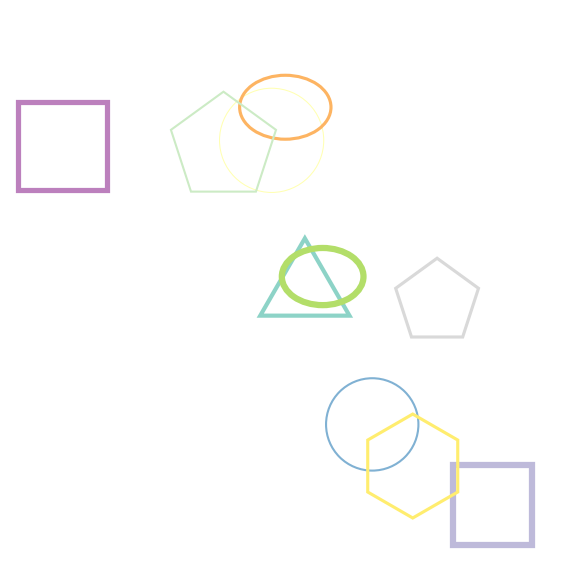[{"shape": "triangle", "thickness": 2, "radius": 0.45, "center": [0.528, 0.497]}, {"shape": "circle", "thickness": 0.5, "radius": 0.45, "center": [0.47, 0.756]}, {"shape": "square", "thickness": 3, "radius": 0.34, "center": [0.852, 0.125]}, {"shape": "circle", "thickness": 1, "radius": 0.4, "center": [0.645, 0.264]}, {"shape": "oval", "thickness": 1.5, "radius": 0.4, "center": [0.494, 0.813]}, {"shape": "oval", "thickness": 3, "radius": 0.35, "center": [0.559, 0.52]}, {"shape": "pentagon", "thickness": 1.5, "radius": 0.38, "center": [0.757, 0.477]}, {"shape": "square", "thickness": 2.5, "radius": 0.38, "center": [0.109, 0.747]}, {"shape": "pentagon", "thickness": 1, "radius": 0.48, "center": [0.387, 0.745]}, {"shape": "hexagon", "thickness": 1.5, "radius": 0.45, "center": [0.715, 0.192]}]